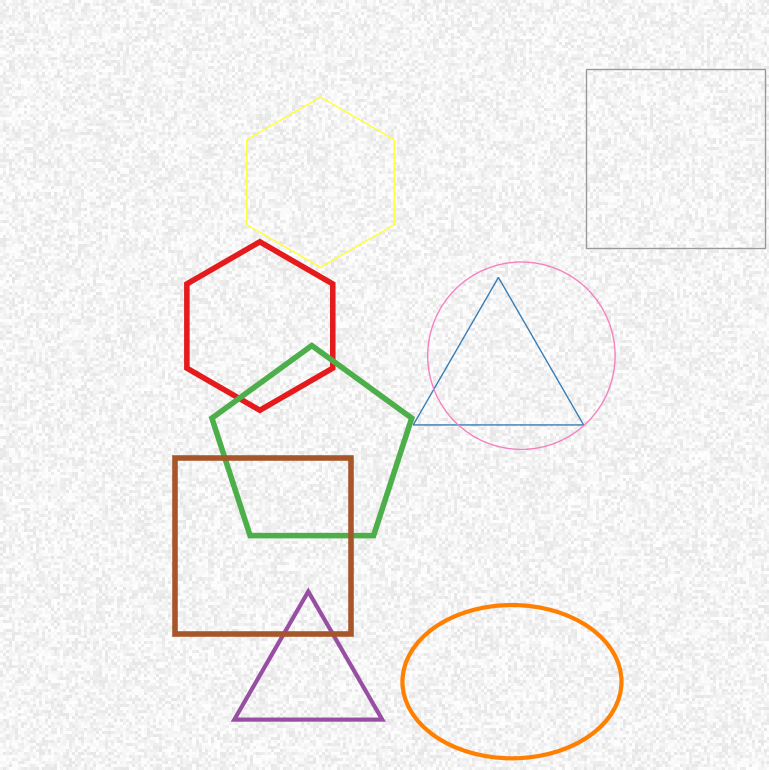[{"shape": "hexagon", "thickness": 2, "radius": 0.55, "center": [0.337, 0.577]}, {"shape": "triangle", "thickness": 0.5, "radius": 0.64, "center": [0.647, 0.512]}, {"shape": "pentagon", "thickness": 2, "radius": 0.68, "center": [0.405, 0.415]}, {"shape": "triangle", "thickness": 1.5, "radius": 0.55, "center": [0.4, 0.121]}, {"shape": "oval", "thickness": 1.5, "radius": 0.71, "center": [0.665, 0.115]}, {"shape": "hexagon", "thickness": 0.5, "radius": 0.55, "center": [0.416, 0.763]}, {"shape": "square", "thickness": 2, "radius": 0.57, "center": [0.341, 0.291]}, {"shape": "circle", "thickness": 0.5, "radius": 0.61, "center": [0.677, 0.538]}, {"shape": "square", "thickness": 0.5, "radius": 0.58, "center": [0.878, 0.794]}]